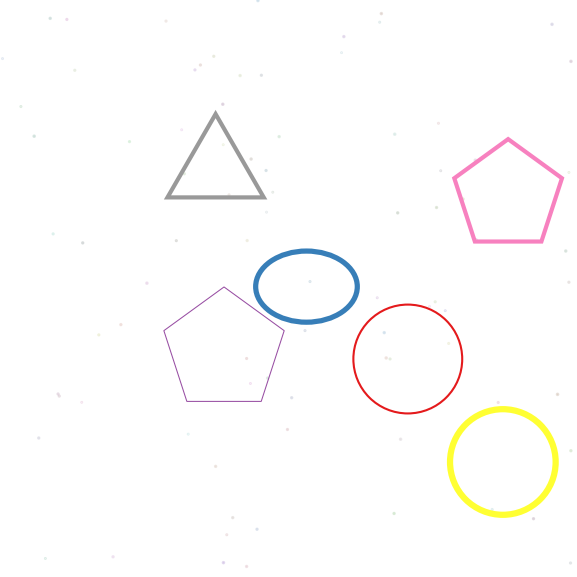[{"shape": "circle", "thickness": 1, "radius": 0.47, "center": [0.706, 0.377]}, {"shape": "oval", "thickness": 2.5, "radius": 0.44, "center": [0.531, 0.503]}, {"shape": "pentagon", "thickness": 0.5, "radius": 0.55, "center": [0.388, 0.393]}, {"shape": "circle", "thickness": 3, "radius": 0.46, "center": [0.871, 0.199]}, {"shape": "pentagon", "thickness": 2, "radius": 0.49, "center": [0.88, 0.66]}, {"shape": "triangle", "thickness": 2, "radius": 0.48, "center": [0.373, 0.705]}]